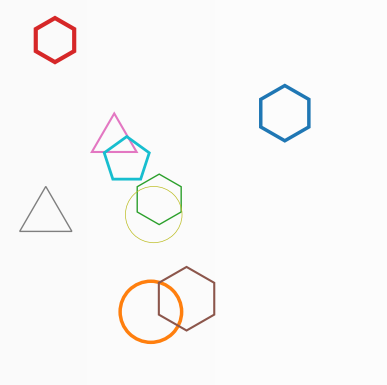[{"shape": "hexagon", "thickness": 2.5, "radius": 0.36, "center": [0.735, 0.706]}, {"shape": "circle", "thickness": 2.5, "radius": 0.4, "center": [0.389, 0.19]}, {"shape": "hexagon", "thickness": 1, "radius": 0.33, "center": [0.411, 0.482]}, {"shape": "hexagon", "thickness": 3, "radius": 0.29, "center": [0.142, 0.896]}, {"shape": "hexagon", "thickness": 1.5, "radius": 0.41, "center": [0.481, 0.224]}, {"shape": "triangle", "thickness": 1.5, "radius": 0.33, "center": [0.295, 0.639]}, {"shape": "triangle", "thickness": 1, "radius": 0.39, "center": [0.118, 0.438]}, {"shape": "circle", "thickness": 0.5, "radius": 0.37, "center": [0.397, 0.443]}, {"shape": "pentagon", "thickness": 2, "radius": 0.31, "center": [0.327, 0.584]}]